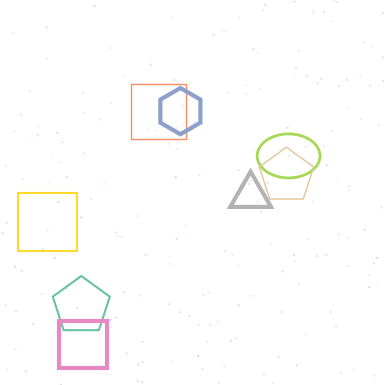[{"shape": "pentagon", "thickness": 1.5, "radius": 0.39, "center": [0.211, 0.205]}, {"shape": "square", "thickness": 1, "radius": 0.36, "center": [0.412, 0.711]}, {"shape": "hexagon", "thickness": 3, "radius": 0.3, "center": [0.469, 0.711]}, {"shape": "square", "thickness": 3, "radius": 0.31, "center": [0.216, 0.105]}, {"shape": "oval", "thickness": 2, "radius": 0.41, "center": [0.75, 0.595]}, {"shape": "square", "thickness": 1.5, "radius": 0.38, "center": [0.123, 0.424]}, {"shape": "pentagon", "thickness": 1, "radius": 0.37, "center": [0.744, 0.543]}, {"shape": "triangle", "thickness": 3, "radius": 0.31, "center": [0.651, 0.493]}]